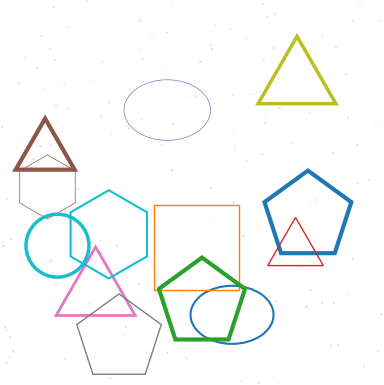[{"shape": "oval", "thickness": 1.5, "radius": 0.54, "center": [0.603, 0.182]}, {"shape": "pentagon", "thickness": 3, "radius": 0.59, "center": [0.8, 0.438]}, {"shape": "square", "thickness": 1, "radius": 0.55, "center": [0.51, 0.356]}, {"shape": "pentagon", "thickness": 3, "radius": 0.59, "center": [0.525, 0.213]}, {"shape": "triangle", "thickness": 1, "radius": 0.42, "center": [0.768, 0.352]}, {"shape": "oval", "thickness": 0.5, "radius": 0.56, "center": [0.434, 0.714]}, {"shape": "hexagon", "thickness": 0.5, "radius": 0.42, "center": [0.123, 0.514]}, {"shape": "triangle", "thickness": 3, "radius": 0.44, "center": [0.117, 0.604]}, {"shape": "triangle", "thickness": 2, "radius": 0.59, "center": [0.248, 0.24]}, {"shape": "pentagon", "thickness": 1, "radius": 0.58, "center": [0.309, 0.121]}, {"shape": "triangle", "thickness": 2.5, "radius": 0.58, "center": [0.771, 0.789]}, {"shape": "hexagon", "thickness": 1.5, "radius": 0.57, "center": [0.283, 0.391]}, {"shape": "circle", "thickness": 2.5, "radius": 0.41, "center": [0.149, 0.362]}]